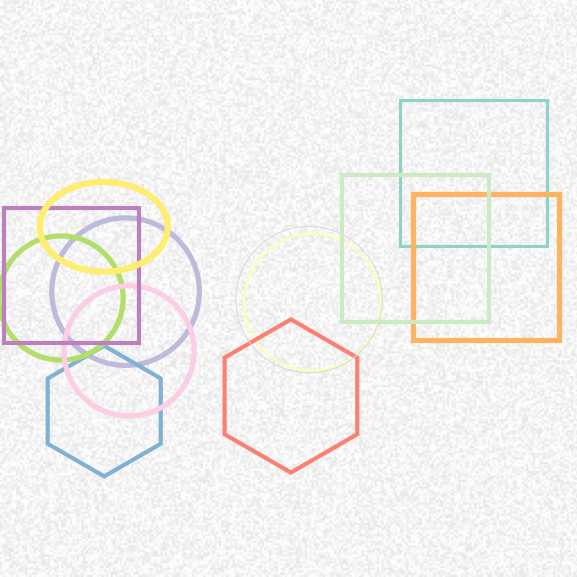[{"shape": "square", "thickness": 1.5, "radius": 0.63, "center": [0.82, 0.699]}, {"shape": "circle", "thickness": 1, "radius": 0.59, "center": [0.541, 0.476]}, {"shape": "circle", "thickness": 2.5, "radius": 0.64, "center": [0.217, 0.494]}, {"shape": "hexagon", "thickness": 2, "radius": 0.66, "center": [0.504, 0.314]}, {"shape": "hexagon", "thickness": 2, "radius": 0.57, "center": [0.18, 0.287]}, {"shape": "square", "thickness": 2.5, "radius": 0.63, "center": [0.842, 0.537]}, {"shape": "circle", "thickness": 2.5, "radius": 0.54, "center": [0.106, 0.483]}, {"shape": "circle", "thickness": 2.5, "radius": 0.56, "center": [0.223, 0.391]}, {"shape": "circle", "thickness": 0.5, "radius": 0.63, "center": [0.535, 0.48]}, {"shape": "square", "thickness": 2, "radius": 0.59, "center": [0.123, 0.522]}, {"shape": "square", "thickness": 2, "radius": 0.64, "center": [0.72, 0.569]}, {"shape": "oval", "thickness": 3, "radius": 0.55, "center": [0.18, 0.606]}]